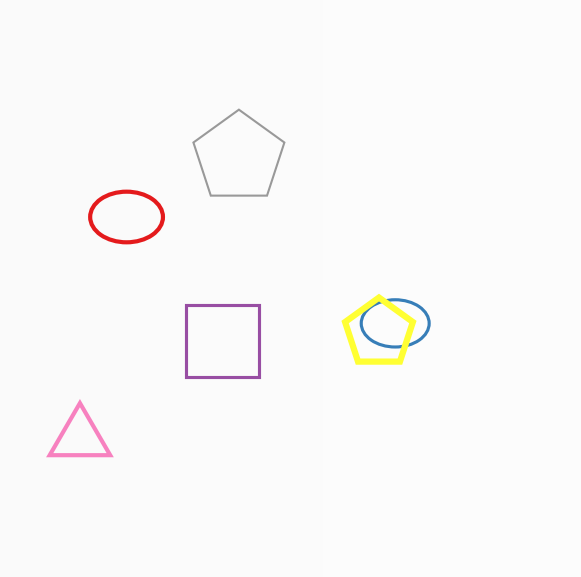[{"shape": "oval", "thickness": 2, "radius": 0.31, "center": [0.218, 0.623]}, {"shape": "oval", "thickness": 1.5, "radius": 0.29, "center": [0.68, 0.439]}, {"shape": "square", "thickness": 1.5, "radius": 0.31, "center": [0.383, 0.409]}, {"shape": "pentagon", "thickness": 3, "radius": 0.31, "center": [0.652, 0.423]}, {"shape": "triangle", "thickness": 2, "radius": 0.3, "center": [0.138, 0.241]}, {"shape": "pentagon", "thickness": 1, "radius": 0.41, "center": [0.411, 0.727]}]